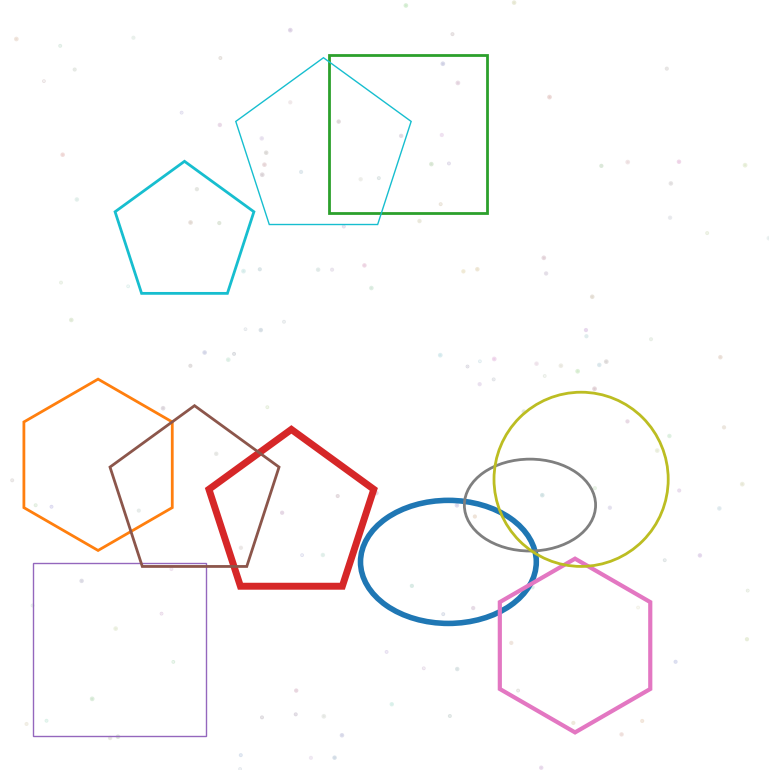[{"shape": "oval", "thickness": 2, "radius": 0.57, "center": [0.582, 0.27]}, {"shape": "hexagon", "thickness": 1, "radius": 0.56, "center": [0.127, 0.396]}, {"shape": "square", "thickness": 1, "radius": 0.51, "center": [0.53, 0.826]}, {"shape": "pentagon", "thickness": 2.5, "radius": 0.56, "center": [0.378, 0.33]}, {"shape": "square", "thickness": 0.5, "radius": 0.56, "center": [0.155, 0.156]}, {"shape": "pentagon", "thickness": 1, "radius": 0.58, "center": [0.253, 0.358]}, {"shape": "hexagon", "thickness": 1.5, "radius": 0.56, "center": [0.747, 0.162]}, {"shape": "oval", "thickness": 1, "radius": 0.43, "center": [0.688, 0.344]}, {"shape": "circle", "thickness": 1, "radius": 0.57, "center": [0.755, 0.378]}, {"shape": "pentagon", "thickness": 0.5, "radius": 0.6, "center": [0.42, 0.805]}, {"shape": "pentagon", "thickness": 1, "radius": 0.47, "center": [0.24, 0.696]}]